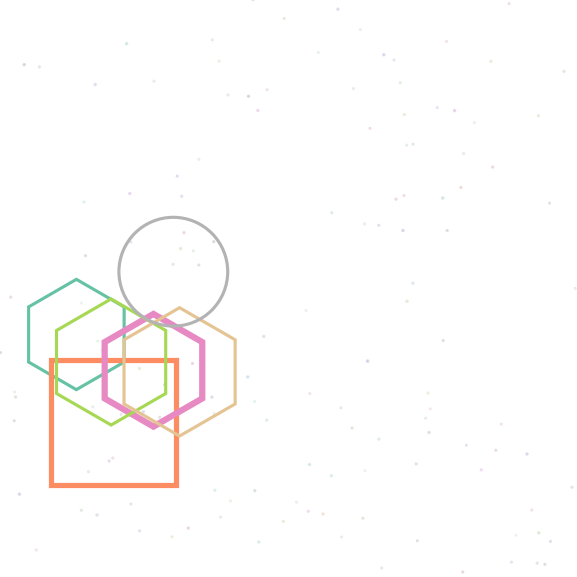[{"shape": "hexagon", "thickness": 1.5, "radius": 0.48, "center": [0.132, 0.42]}, {"shape": "square", "thickness": 2.5, "radius": 0.54, "center": [0.197, 0.267]}, {"shape": "hexagon", "thickness": 3, "radius": 0.49, "center": [0.266, 0.358]}, {"shape": "hexagon", "thickness": 1.5, "radius": 0.55, "center": [0.192, 0.372]}, {"shape": "hexagon", "thickness": 1.5, "radius": 0.56, "center": [0.311, 0.355]}, {"shape": "circle", "thickness": 1.5, "radius": 0.47, "center": [0.3, 0.529]}]